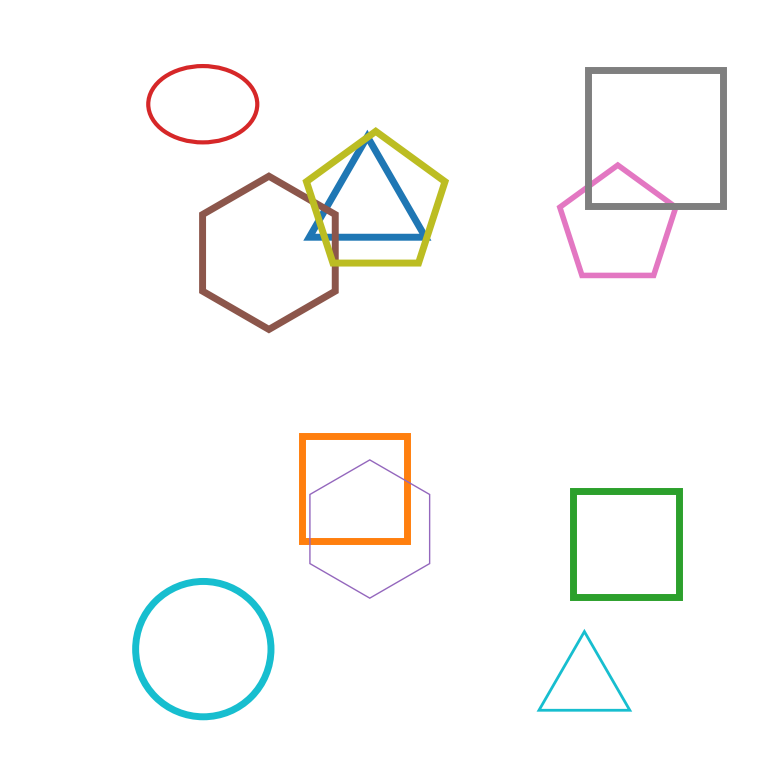[{"shape": "triangle", "thickness": 2.5, "radius": 0.44, "center": [0.477, 0.735]}, {"shape": "square", "thickness": 2.5, "radius": 0.34, "center": [0.46, 0.366]}, {"shape": "square", "thickness": 2.5, "radius": 0.34, "center": [0.813, 0.293]}, {"shape": "oval", "thickness": 1.5, "radius": 0.35, "center": [0.263, 0.865]}, {"shape": "hexagon", "thickness": 0.5, "radius": 0.45, "center": [0.48, 0.313]}, {"shape": "hexagon", "thickness": 2.5, "radius": 0.5, "center": [0.349, 0.672]}, {"shape": "pentagon", "thickness": 2, "radius": 0.4, "center": [0.802, 0.706]}, {"shape": "square", "thickness": 2.5, "radius": 0.44, "center": [0.851, 0.821]}, {"shape": "pentagon", "thickness": 2.5, "radius": 0.47, "center": [0.488, 0.735]}, {"shape": "circle", "thickness": 2.5, "radius": 0.44, "center": [0.264, 0.157]}, {"shape": "triangle", "thickness": 1, "radius": 0.34, "center": [0.759, 0.112]}]